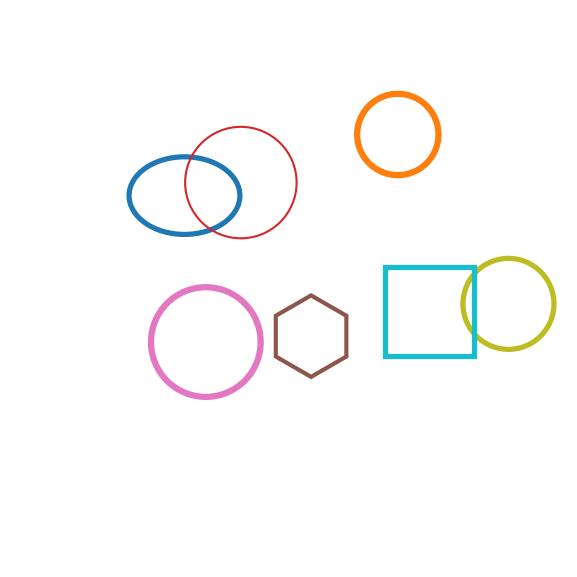[{"shape": "oval", "thickness": 2.5, "radius": 0.48, "center": [0.319, 0.66]}, {"shape": "circle", "thickness": 3, "radius": 0.35, "center": [0.689, 0.766]}, {"shape": "circle", "thickness": 1, "radius": 0.48, "center": [0.417, 0.683]}, {"shape": "hexagon", "thickness": 2, "radius": 0.35, "center": [0.539, 0.417]}, {"shape": "circle", "thickness": 3, "radius": 0.47, "center": [0.356, 0.407]}, {"shape": "circle", "thickness": 2.5, "radius": 0.39, "center": [0.88, 0.473]}, {"shape": "square", "thickness": 2.5, "radius": 0.39, "center": [0.743, 0.459]}]